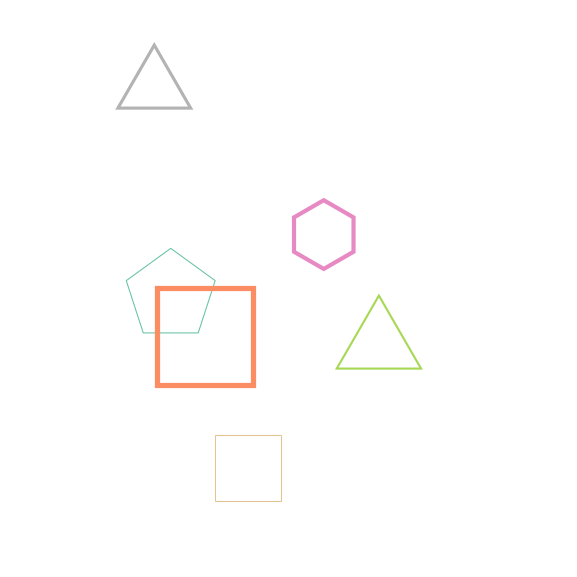[{"shape": "pentagon", "thickness": 0.5, "radius": 0.4, "center": [0.296, 0.488]}, {"shape": "square", "thickness": 2.5, "radius": 0.42, "center": [0.355, 0.416]}, {"shape": "hexagon", "thickness": 2, "radius": 0.3, "center": [0.561, 0.593]}, {"shape": "triangle", "thickness": 1, "radius": 0.42, "center": [0.656, 0.403]}, {"shape": "square", "thickness": 0.5, "radius": 0.29, "center": [0.429, 0.189]}, {"shape": "triangle", "thickness": 1.5, "radius": 0.36, "center": [0.267, 0.848]}]